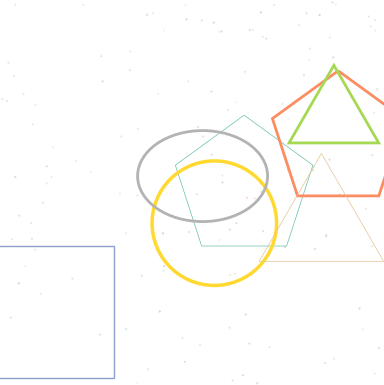[{"shape": "pentagon", "thickness": 0.5, "radius": 0.94, "center": [0.634, 0.513]}, {"shape": "pentagon", "thickness": 2, "radius": 0.9, "center": [0.878, 0.636]}, {"shape": "square", "thickness": 1, "radius": 0.85, "center": [0.125, 0.189]}, {"shape": "triangle", "thickness": 2, "radius": 0.67, "center": [0.867, 0.696]}, {"shape": "circle", "thickness": 2.5, "radius": 0.81, "center": [0.557, 0.42]}, {"shape": "triangle", "thickness": 0.5, "radius": 0.93, "center": [0.835, 0.414]}, {"shape": "oval", "thickness": 2, "radius": 0.84, "center": [0.526, 0.543]}]